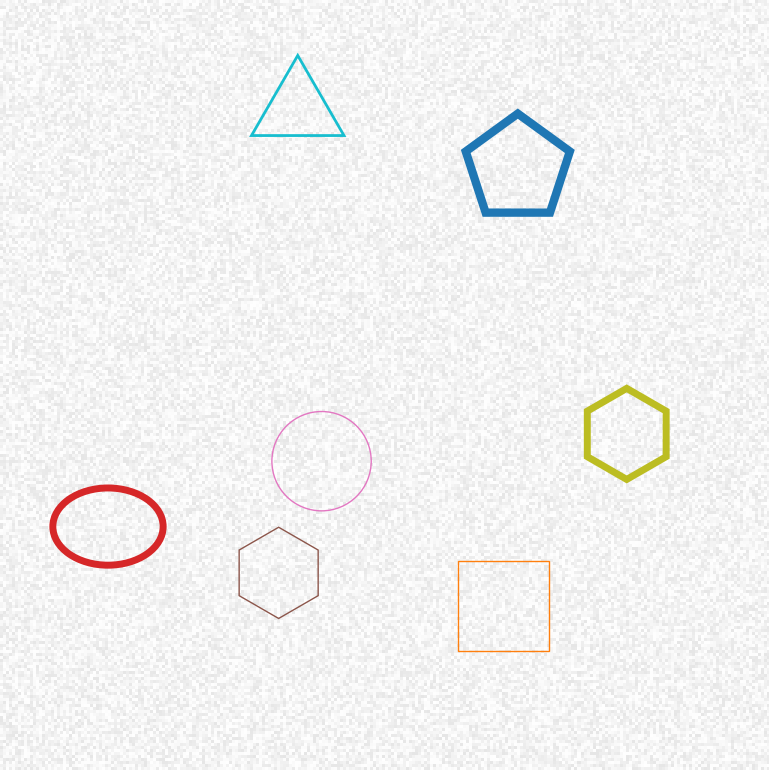[{"shape": "pentagon", "thickness": 3, "radius": 0.36, "center": [0.672, 0.781]}, {"shape": "square", "thickness": 0.5, "radius": 0.29, "center": [0.654, 0.213]}, {"shape": "oval", "thickness": 2.5, "radius": 0.36, "center": [0.14, 0.316]}, {"shape": "hexagon", "thickness": 0.5, "radius": 0.3, "center": [0.362, 0.256]}, {"shape": "circle", "thickness": 0.5, "radius": 0.32, "center": [0.418, 0.401]}, {"shape": "hexagon", "thickness": 2.5, "radius": 0.3, "center": [0.814, 0.436]}, {"shape": "triangle", "thickness": 1, "radius": 0.35, "center": [0.387, 0.859]}]